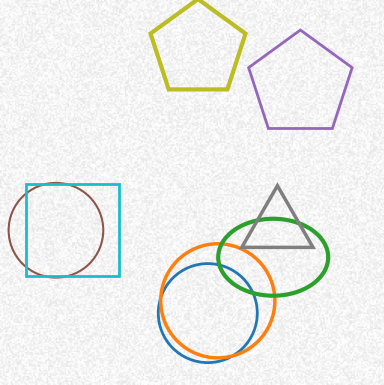[{"shape": "circle", "thickness": 2, "radius": 0.64, "center": [0.54, 0.187]}, {"shape": "circle", "thickness": 2.5, "radius": 0.74, "center": [0.566, 0.219]}, {"shape": "oval", "thickness": 3, "radius": 0.71, "center": [0.71, 0.332]}, {"shape": "pentagon", "thickness": 2, "radius": 0.71, "center": [0.78, 0.781]}, {"shape": "circle", "thickness": 1.5, "radius": 0.61, "center": [0.145, 0.402]}, {"shape": "triangle", "thickness": 2.5, "radius": 0.53, "center": [0.721, 0.411]}, {"shape": "pentagon", "thickness": 3, "radius": 0.65, "center": [0.514, 0.873]}, {"shape": "square", "thickness": 2, "radius": 0.6, "center": [0.188, 0.403]}]